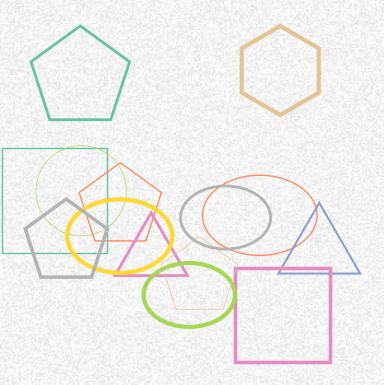[{"shape": "pentagon", "thickness": 2, "radius": 0.67, "center": [0.208, 0.798]}, {"shape": "square", "thickness": 1, "radius": 0.68, "center": [0.142, 0.48]}, {"shape": "oval", "thickness": 1, "radius": 0.74, "center": [0.675, 0.441]}, {"shape": "pentagon", "thickness": 1, "radius": 0.56, "center": [0.313, 0.465]}, {"shape": "triangle", "thickness": 1.5, "radius": 0.61, "center": [0.829, 0.351]}, {"shape": "triangle", "thickness": 2, "radius": 0.54, "center": [0.393, 0.339]}, {"shape": "square", "thickness": 2.5, "radius": 0.61, "center": [0.734, 0.183]}, {"shape": "oval", "thickness": 3, "radius": 0.59, "center": [0.492, 0.234]}, {"shape": "circle", "thickness": 0.5, "radius": 0.59, "center": [0.211, 0.504]}, {"shape": "oval", "thickness": 3, "radius": 0.68, "center": [0.311, 0.387]}, {"shape": "pentagon", "thickness": 0.5, "radius": 0.52, "center": [0.518, 0.281]}, {"shape": "hexagon", "thickness": 3, "radius": 0.58, "center": [0.728, 0.817]}, {"shape": "oval", "thickness": 2, "radius": 0.59, "center": [0.586, 0.435]}, {"shape": "pentagon", "thickness": 2.5, "radius": 0.56, "center": [0.172, 0.371]}]